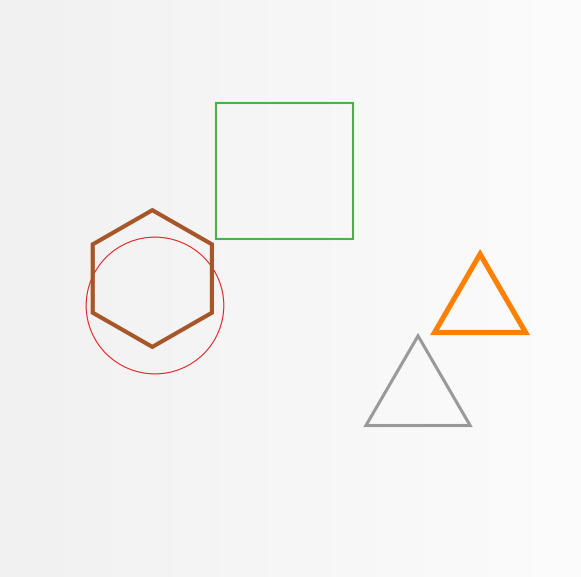[{"shape": "circle", "thickness": 0.5, "radius": 0.59, "center": [0.267, 0.47]}, {"shape": "square", "thickness": 1, "radius": 0.59, "center": [0.49, 0.704]}, {"shape": "triangle", "thickness": 2.5, "radius": 0.45, "center": [0.826, 0.469]}, {"shape": "hexagon", "thickness": 2, "radius": 0.59, "center": [0.262, 0.517]}, {"shape": "triangle", "thickness": 1.5, "radius": 0.52, "center": [0.719, 0.314]}]